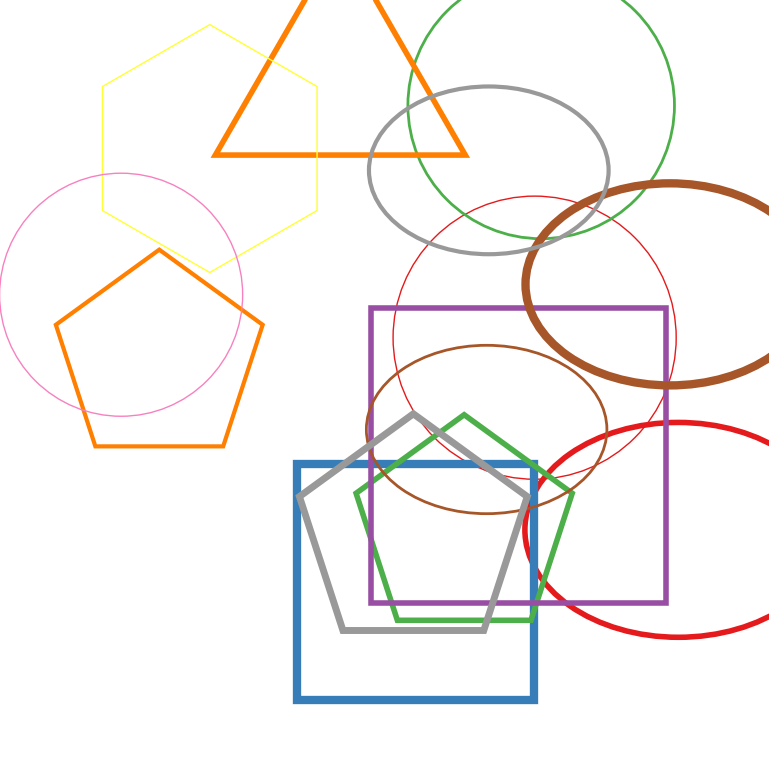[{"shape": "circle", "thickness": 0.5, "radius": 0.92, "center": [0.694, 0.561]}, {"shape": "oval", "thickness": 2, "radius": 1.0, "center": [0.881, 0.312]}, {"shape": "square", "thickness": 3, "radius": 0.77, "center": [0.539, 0.244]}, {"shape": "circle", "thickness": 1, "radius": 0.87, "center": [0.703, 0.863]}, {"shape": "pentagon", "thickness": 2, "radius": 0.74, "center": [0.603, 0.314]}, {"shape": "square", "thickness": 2, "radius": 0.96, "center": [0.673, 0.408]}, {"shape": "triangle", "thickness": 2, "radius": 0.94, "center": [0.442, 0.892]}, {"shape": "pentagon", "thickness": 1.5, "radius": 0.71, "center": [0.207, 0.535]}, {"shape": "hexagon", "thickness": 0.5, "radius": 0.8, "center": [0.272, 0.807]}, {"shape": "oval", "thickness": 3, "radius": 0.94, "center": [0.87, 0.631]}, {"shape": "oval", "thickness": 1, "radius": 0.78, "center": [0.632, 0.442]}, {"shape": "circle", "thickness": 0.5, "radius": 0.79, "center": [0.157, 0.617]}, {"shape": "oval", "thickness": 1.5, "radius": 0.78, "center": [0.635, 0.779]}, {"shape": "pentagon", "thickness": 2.5, "radius": 0.78, "center": [0.537, 0.307]}]